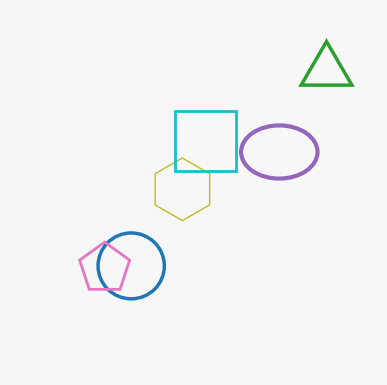[{"shape": "circle", "thickness": 2.5, "radius": 0.43, "center": [0.339, 0.309]}, {"shape": "triangle", "thickness": 2.5, "radius": 0.38, "center": [0.843, 0.817]}, {"shape": "oval", "thickness": 3, "radius": 0.49, "center": [0.721, 0.605]}, {"shape": "pentagon", "thickness": 2, "radius": 0.34, "center": [0.27, 0.303]}, {"shape": "hexagon", "thickness": 1, "radius": 0.41, "center": [0.471, 0.508]}, {"shape": "square", "thickness": 2, "radius": 0.39, "center": [0.53, 0.634]}]